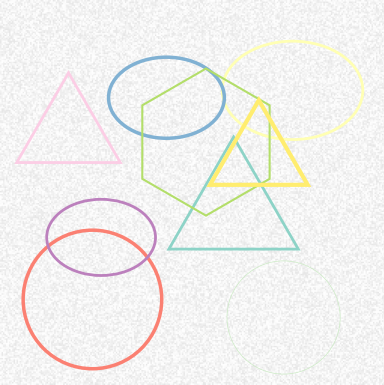[{"shape": "triangle", "thickness": 2, "radius": 0.97, "center": [0.607, 0.45]}, {"shape": "oval", "thickness": 2, "radius": 0.91, "center": [0.76, 0.765]}, {"shape": "circle", "thickness": 2.5, "radius": 0.9, "center": [0.24, 0.222]}, {"shape": "oval", "thickness": 2.5, "radius": 0.75, "center": [0.432, 0.746]}, {"shape": "hexagon", "thickness": 1.5, "radius": 0.95, "center": [0.535, 0.631]}, {"shape": "triangle", "thickness": 2, "radius": 0.78, "center": [0.178, 0.655]}, {"shape": "oval", "thickness": 2, "radius": 0.71, "center": [0.263, 0.383]}, {"shape": "circle", "thickness": 0.5, "radius": 0.74, "center": [0.737, 0.175]}, {"shape": "triangle", "thickness": 3, "radius": 0.73, "center": [0.672, 0.593]}]